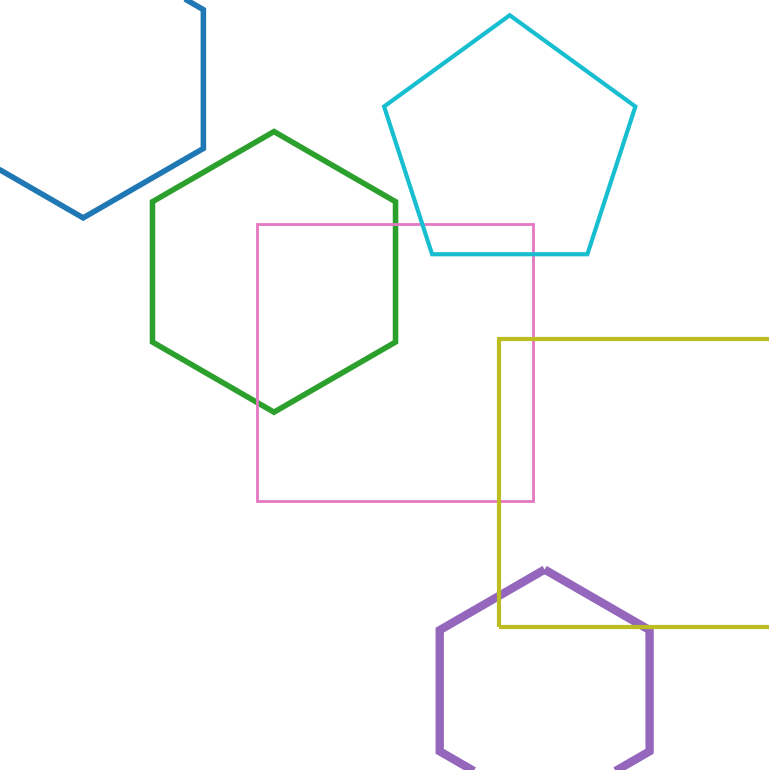[{"shape": "hexagon", "thickness": 2, "radius": 0.9, "center": [0.108, 0.897]}, {"shape": "hexagon", "thickness": 2, "radius": 0.91, "center": [0.356, 0.647]}, {"shape": "hexagon", "thickness": 3, "radius": 0.79, "center": [0.707, 0.103]}, {"shape": "square", "thickness": 1, "radius": 0.9, "center": [0.513, 0.529]}, {"shape": "square", "thickness": 1.5, "radius": 0.93, "center": [0.835, 0.373]}, {"shape": "pentagon", "thickness": 1.5, "radius": 0.86, "center": [0.662, 0.809]}]